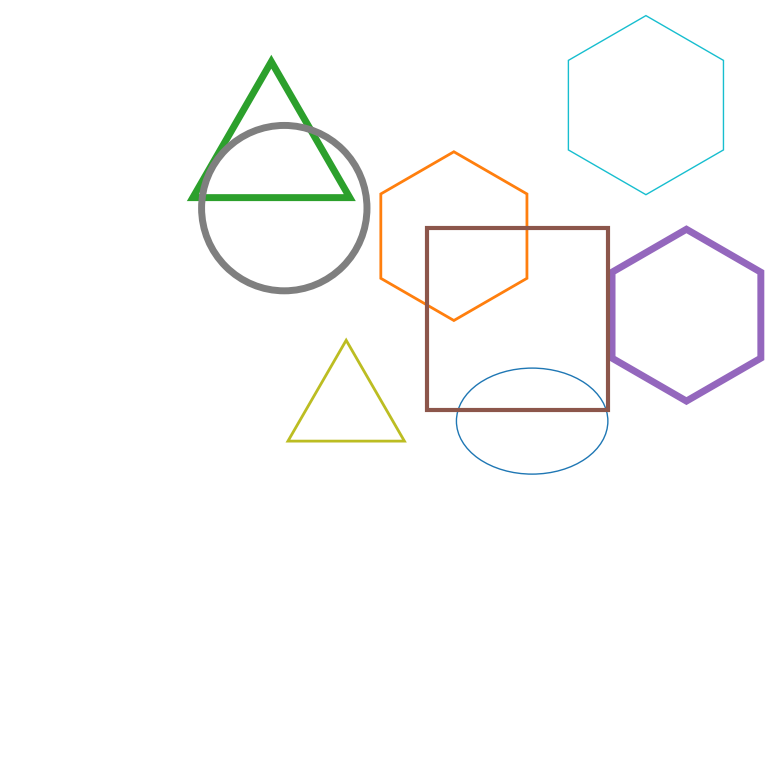[{"shape": "oval", "thickness": 0.5, "radius": 0.49, "center": [0.691, 0.453]}, {"shape": "hexagon", "thickness": 1, "radius": 0.55, "center": [0.589, 0.693]}, {"shape": "triangle", "thickness": 2.5, "radius": 0.59, "center": [0.352, 0.802]}, {"shape": "hexagon", "thickness": 2.5, "radius": 0.56, "center": [0.891, 0.591]}, {"shape": "square", "thickness": 1.5, "radius": 0.59, "center": [0.672, 0.586]}, {"shape": "circle", "thickness": 2.5, "radius": 0.54, "center": [0.369, 0.73]}, {"shape": "triangle", "thickness": 1, "radius": 0.44, "center": [0.45, 0.471]}, {"shape": "hexagon", "thickness": 0.5, "radius": 0.58, "center": [0.839, 0.863]}]